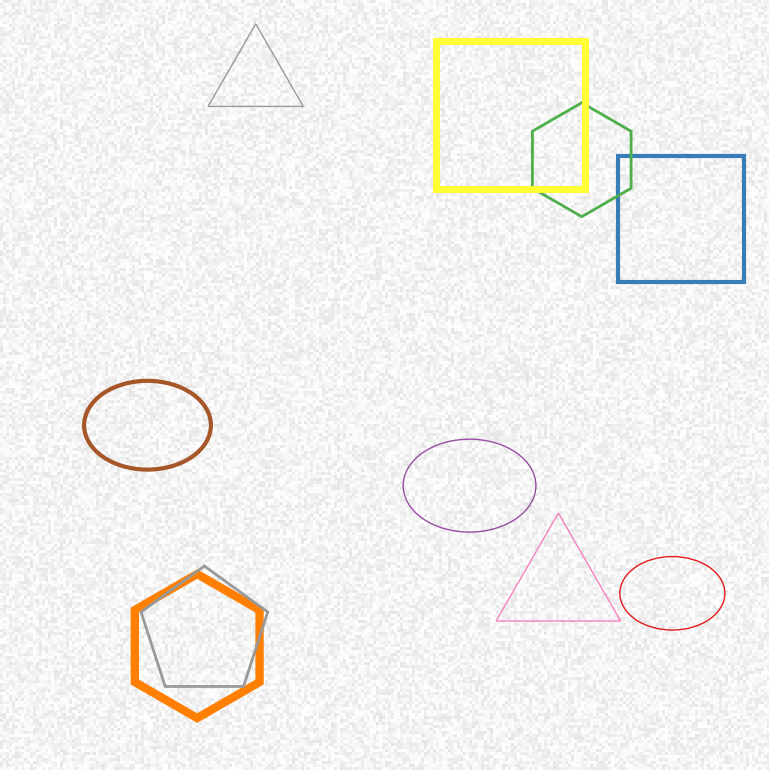[{"shape": "oval", "thickness": 0.5, "radius": 0.34, "center": [0.873, 0.229]}, {"shape": "square", "thickness": 1.5, "radius": 0.41, "center": [0.885, 0.716]}, {"shape": "hexagon", "thickness": 1, "radius": 0.37, "center": [0.756, 0.793]}, {"shape": "oval", "thickness": 0.5, "radius": 0.43, "center": [0.61, 0.369]}, {"shape": "hexagon", "thickness": 3, "radius": 0.47, "center": [0.256, 0.161]}, {"shape": "square", "thickness": 2.5, "radius": 0.48, "center": [0.663, 0.851]}, {"shape": "oval", "thickness": 1.5, "radius": 0.41, "center": [0.192, 0.448]}, {"shape": "triangle", "thickness": 0.5, "radius": 0.47, "center": [0.725, 0.24]}, {"shape": "triangle", "thickness": 0.5, "radius": 0.36, "center": [0.332, 0.898]}, {"shape": "pentagon", "thickness": 1, "radius": 0.43, "center": [0.265, 0.178]}]